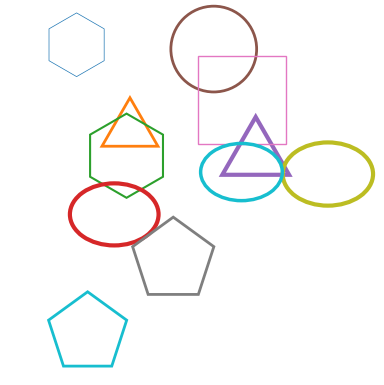[{"shape": "hexagon", "thickness": 0.5, "radius": 0.41, "center": [0.199, 0.884]}, {"shape": "triangle", "thickness": 2, "radius": 0.42, "center": [0.338, 0.662]}, {"shape": "hexagon", "thickness": 1.5, "radius": 0.55, "center": [0.329, 0.596]}, {"shape": "oval", "thickness": 3, "radius": 0.58, "center": [0.297, 0.443]}, {"shape": "triangle", "thickness": 3, "radius": 0.5, "center": [0.664, 0.596]}, {"shape": "circle", "thickness": 2, "radius": 0.56, "center": [0.555, 0.873]}, {"shape": "square", "thickness": 1, "radius": 0.57, "center": [0.628, 0.74]}, {"shape": "pentagon", "thickness": 2, "radius": 0.55, "center": [0.45, 0.325]}, {"shape": "oval", "thickness": 3, "radius": 0.59, "center": [0.852, 0.548]}, {"shape": "pentagon", "thickness": 2, "radius": 0.53, "center": [0.228, 0.135]}, {"shape": "oval", "thickness": 2.5, "radius": 0.53, "center": [0.627, 0.553]}]